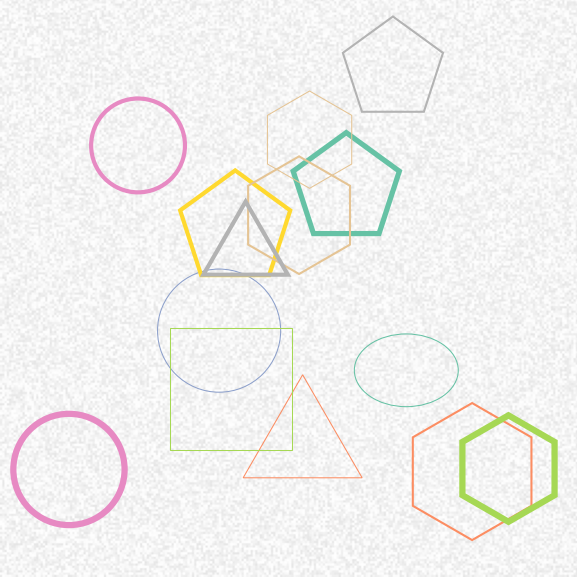[{"shape": "pentagon", "thickness": 2.5, "radius": 0.48, "center": [0.6, 0.673]}, {"shape": "oval", "thickness": 0.5, "radius": 0.45, "center": [0.704, 0.358]}, {"shape": "hexagon", "thickness": 1, "radius": 0.59, "center": [0.818, 0.183]}, {"shape": "triangle", "thickness": 0.5, "radius": 0.59, "center": [0.524, 0.231]}, {"shape": "circle", "thickness": 0.5, "radius": 0.53, "center": [0.379, 0.427]}, {"shape": "circle", "thickness": 2, "radius": 0.41, "center": [0.239, 0.747]}, {"shape": "circle", "thickness": 3, "radius": 0.48, "center": [0.119, 0.186]}, {"shape": "hexagon", "thickness": 3, "radius": 0.46, "center": [0.88, 0.188]}, {"shape": "square", "thickness": 0.5, "radius": 0.53, "center": [0.4, 0.326]}, {"shape": "pentagon", "thickness": 2, "radius": 0.5, "center": [0.407, 0.604]}, {"shape": "hexagon", "thickness": 1, "radius": 0.51, "center": [0.518, 0.627]}, {"shape": "hexagon", "thickness": 0.5, "radius": 0.42, "center": [0.536, 0.757]}, {"shape": "pentagon", "thickness": 1, "radius": 0.46, "center": [0.68, 0.879]}, {"shape": "triangle", "thickness": 2, "radius": 0.42, "center": [0.425, 0.566]}]